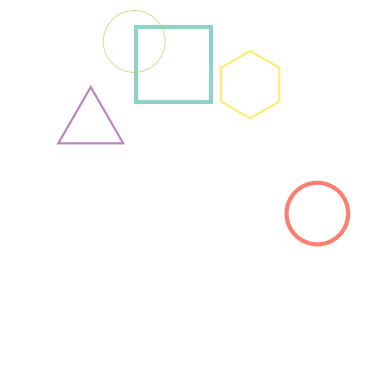[{"shape": "square", "thickness": 3, "radius": 0.49, "center": [0.451, 0.833]}, {"shape": "circle", "thickness": 3, "radius": 0.4, "center": [0.824, 0.445]}, {"shape": "circle", "thickness": 0.5, "radius": 0.4, "center": [0.348, 0.892]}, {"shape": "triangle", "thickness": 1.5, "radius": 0.49, "center": [0.236, 0.676]}, {"shape": "hexagon", "thickness": 1.5, "radius": 0.44, "center": [0.65, 0.78]}]